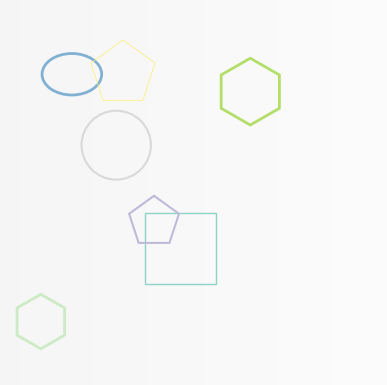[{"shape": "square", "thickness": 1, "radius": 0.46, "center": [0.466, 0.355]}, {"shape": "pentagon", "thickness": 1.5, "radius": 0.34, "center": [0.398, 0.424]}, {"shape": "oval", "thickness": 2, "radius": 0.38, "center": [0.185, 0.807]}, {"shape": "hexagon", "thickness": 2, "radius": 0.43, "center": [0.646, 0.762]}, {"shape": "circle", "thickness": 1.5, "radius": 0.45, "center": [0.3, 0.623]}, {"shape": "hexagon", "thickness": 2, "radius": 0.35, "center": [0.105, 0.165]}, {"shape": "pentagon", "thickness": 0.5, "radius": 0.44, "center": [0.317, 0.809]}]